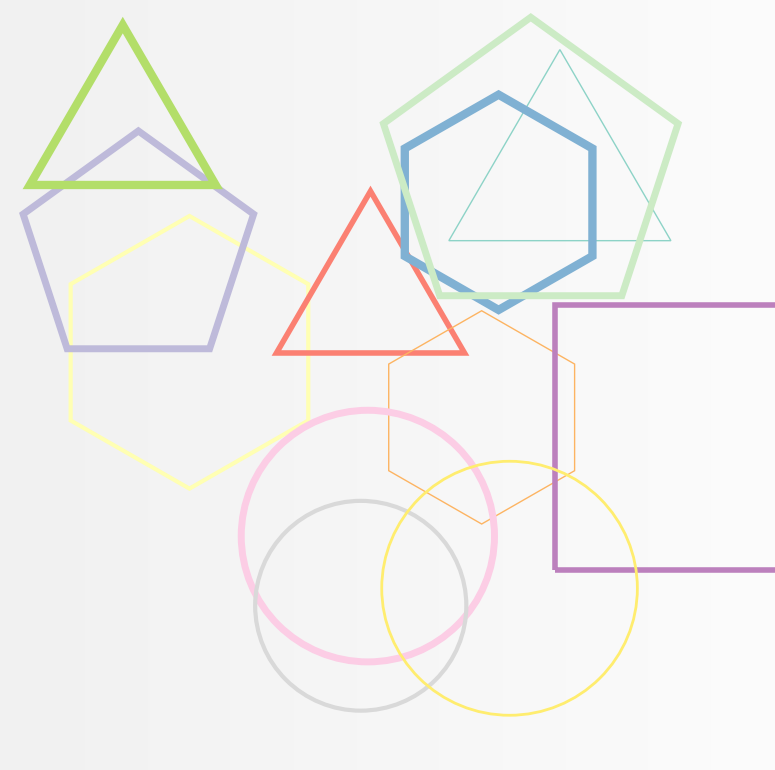[{"shape": "triangle", "thickness": 0.5, "radius": 0.83, "center": [0.722, 0.77]}, {"shape": "hexagon", "thickness": 1.5, "radius": 0.89, "center": [0.244, 0.542]}, {"shape": "pentagon", "thickness": 2.5, "radius": 0.78, "center": [0.179, 0.674]}, {"shape": "triangle", "thickness": 2, "radius": 0.7, "center": [0.478, 0.612]}, {"shape": "hexagon", "thickness": 3, "radius": 0.7, "center": [0.643, 0.737]}, {"shape": "hexagon", "thickness": 0.5, "radius": 0.69, "center": [0.622, 0.458]}, {"shape": "triangle", "thickness": 3, "radius": 0.69, "center": [0.158, 0.829]}, {"shape": "circle", "thickness": 2.5, "radius": 0.82, "center": [0.475, 0.304]}, {"shape": "circle", "thickness": 1.5, "radius": 0.68, "center": [0.465, 0.213]}, {"shape": "square", "thickness": 2, "radius": 0.86, "center": [0.889, 0.432]}, {"shape": "pentagon", "thickness": 2.5, "radius": 1.0, "center": [0.685, 0.778]}, {"shape": "circle", "thickness": 1, "radius": 0.82, "center": [0.657, 0.236]}]